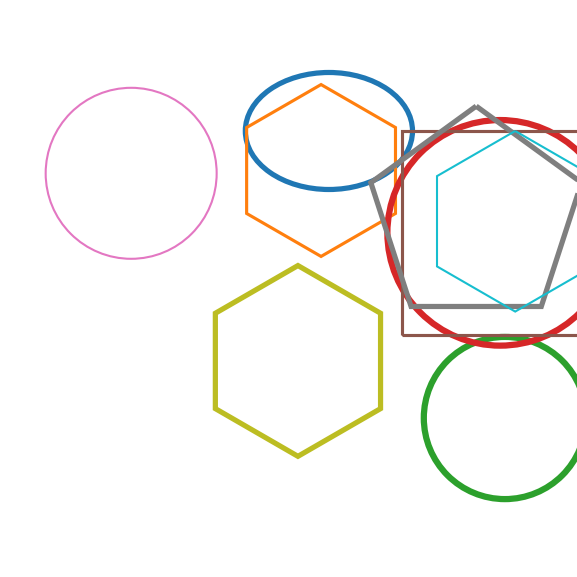[{"shape": "oval", "thickness": 2.5, "radius": 0.72, "center": [0.57, 0.772]}, {"shape": "hexagon", "thickness": 1.5, "radius": 0.74, "center": [0.556, 0.704]}, {"shape": "circle", "thickness": 3, "radius": 0.7, "center": [0.874, 0.275]}, {"shape": "circle", "thickness": 3, "radius": 0.98, "center": [0.866, 0.596]}, {"shape": "square", "thickness": 1.5, "radius": 0.88, "center": [0.873, 0.595]}, {"shape": "circle", "thickness": 1, "radius": 0.74, "center": [0.227, 0.699]}, {"shape": "pentagon", "thickness": 2.5, "radius": 0.96, "center": [0.825, 0.624]}, {"shape": "hexagon", "thickness": 2.5, "radius": 0.83, "center": [0.516, 0.374]}, {"shape": "hexagon", "thickness": 1, "radius": 0.78, "center": [0.892, 0.616]}]